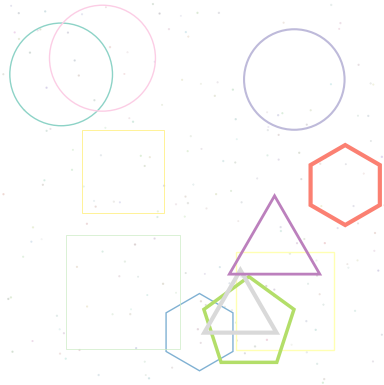[{"shape": "circle", "thickness": 1, "radius": 0.67, "center": [0.159, 0.807]}, {"shape": "square", "thickness": 1, "radius": 0.64, "center": [0.741, 0.219]}, {"shape": "circle", "thickness": 1.5, "radius": 0.65, "center": [0.764, 0.793]}, {"shape": "hexagon", "thickness": 3, "radius": 0.52, "center": [0.897, 0.519]}, {"shape": "hexagon", "thickness": 1, "radius": 0.5, "center": [0.518, 0.137]}, {"shape": "pentagon", "thickness": 2.5, "radius": 0.61, "center": [0.647, 0.158]}, {"shape": "circle", "thickness": 1, "radius": 0.69, "center": [0.266, 0.849]}, {"shape": "triangle", "thickness": 3, "radius": 0.54, "center": [0.624, 0.19]}, {"shape": "triangle", "thickness": 2, "radius": 0.68, "center": [0.713, 0.356]}, {"shape": "square", "thickness": 0.5, "radius": 0.74, "center": [0.319, 0.242]}, {"shape": "square", "thickness": 0.5, "radius": 0.53, "center": [0.319, 0.555]}]